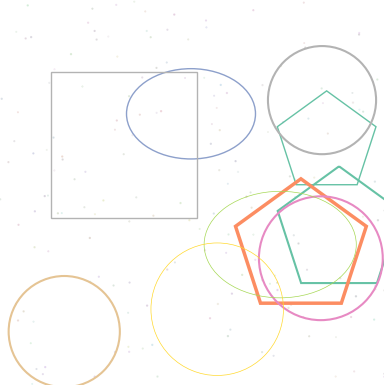[{"shape": "pentagon", "thickness": 1.5, "radius": 0.84, "center": [0.881, 0.4]}, {"shape": "pentagon", "thickness": 1, "radius": 0.67, "center": [0.848, 0.629]}, {"shape": "pentagon", "thickness": 2.5, "radius": 0.89, "center": [0.782, 0.357]}, {"shape": "oval", "thickness": 1, "radius": 0.84, "center": [0.496, 0.704]}, {"shape": "circle", "thickness": 1.5, "radius": 0.8, "center": [0.833, 0.329]}, {"shape": "oval", "thickness": 0.5, "radius": 0.99, "center": [0.728, 0.365]}, {"shape": "circle", "thickness": 0.5, "radius": 0.86, "center": [0.564, 0.197]}, {"shape": "circle", "thickness": 1.5, "radius": 0.72, "center": [0.167, 0.139]}, {"shape": "square", "thickness": 1, "radius": 0.95, "center": [0.323, 0.623]}, {"shape": "circle", "thickness": 1.5, "radius": 0.7, "center": [0.836, 0.74]}]